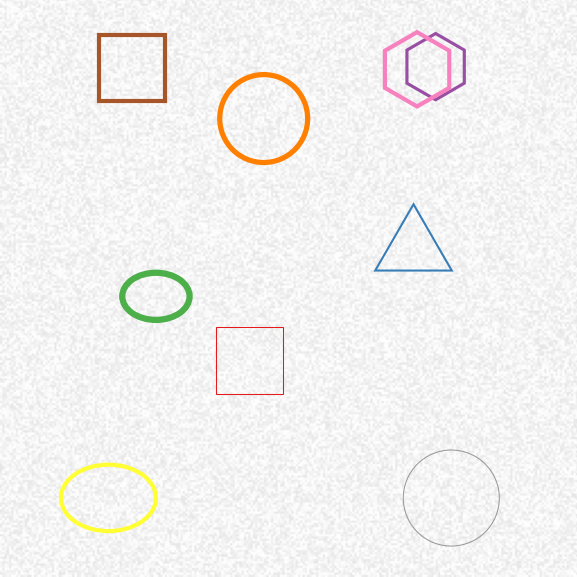[{"shape": "square", "thickness": 0.5, "radius": 0.29, "center": [0.432, 0.374]}, {"shape": "triangle", "thickness": 1, "radius": 0.38, "center": [0.716, 0.569]}, {"shape": "oval", "thickness": 3, "radius": 0.29, "center": [0.27, 0.486]}, {"shape": "hexagon", "thickness": 1.5, "radius": 0.29, "center": [0.754, 0.884]}, {"shape": "circle", "thickness": 2.5, "radius": 0.38, "center": [0.457, 0.794]}, {"shape": "oval", "thickness": 2, "radius": 0.41, "center": [0.188, 0.137]}, {"shape": "square", "thickness": 2, "radius": 0.29, "center": [0.228, 0.881]}, {"shape": "hexagon", "thickness": 2, "radius": 0.32, "center": [0.722, 0.879]}, {"shape": "circle", "thickness": 0.5, "radius": 0.42, "center": [0.781, 0.137]}]